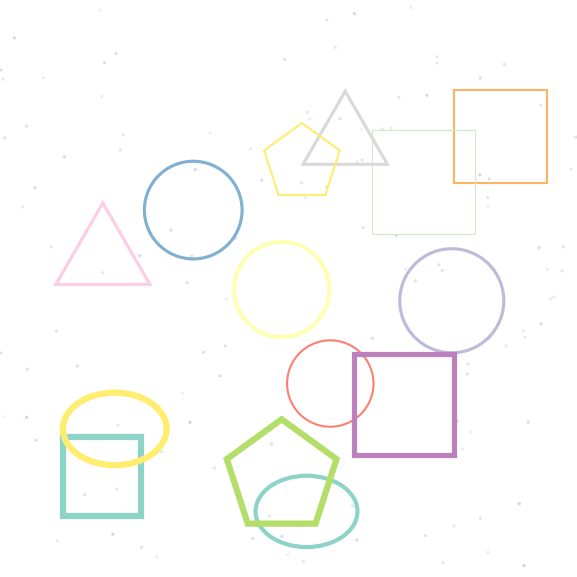[{"shape": "oval", "thickness": 2, "radius": 0.44, "center": [0.531, 0.114]}, {"shape": "square", "thickness": 3, "radius": 0.34, "center": [0.176, 0.174]}, {"shape": "circle", "thickness": 2, "radius": 0.41, "center": [0.488, 0.498]}, {"shape": "circle", "thickness": 1.5, "radius": 0.45, "center": [0.782, 0.478]}, {"shape": "circle", "thickness": 1, "radius": 0.37, "center": [0.572, 0.335]}, {"shape": "circle", "thickness": 1.5, "radius": 0.42, "center": [0.335, 0.635]}, {"shape": "square", "thickness": 1, "radius": 0.4, "center": [0.867, 0.763]}, {"shape": "pentagon", "thickness": 3, "radius": 0.5, "center": [0.488, 0.173]}, {"shape": "triangle", "thickness": 1.5, "radius": 0.47, "center": [0.178, 0.554]}, {"shape": "triangle", "thickness": 1.5, "radius": 0.42, "center": [0.598, 0.757]}, {"shape": "square", "thickness": 2.5, "radius": 0.43, "center": [0.699, 0.299]}, {"shape": "square", "thickness": 0.5, "radius": 0.45, "center": [0.733, 0.684]}, {"shape": "pentagon", "thickness": 1, "radius": 0.34, "center": [0.523, 0.717]}, {"shape": "oval", "thickness": 3, "radius": 0.45, "center": [0.199, 0.256]}]